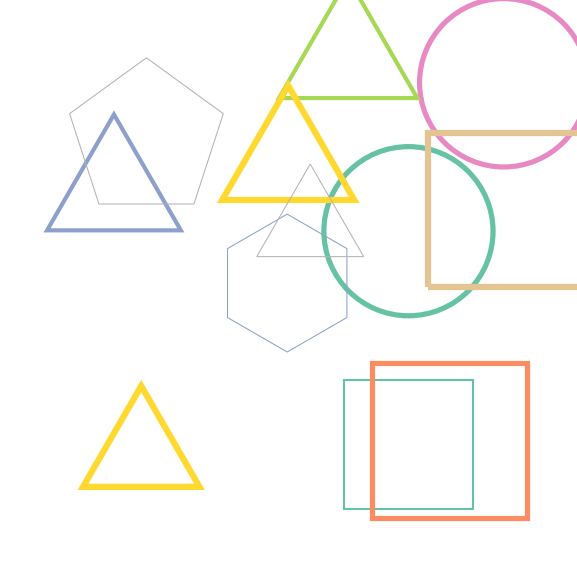[{"shape": "circle", "thickness": 2.5, "radius": 0.73, "center": [0.707, 0.599]}, {"shape": "square", "thickness": 1, "radius": 0.56, "center": [0.707, 0.23]}, {"shape": "square", "thickness": 2.5, "radius": 0.67, "center": [0.778, 0.237]}, {"shape": "triangle", "thickness": 2, "radius": 0.67, "center": [0.197, 0.667]}, {"shape": "hexagon", "thickness": 0.5, "radius": 0.6, "center": [0.497, 0.509]}, {"shape": "circle", "thickness": 2.5, "radius": 0.73, "center": [0.872, 0.856]}, {"shape": "triangle", "thickness": 2, "radius": 0.69, "center": [0.603, 0.898]}, {"shape": "triangle", "thickness": 3, "radius": 0.58, "center": [0.245, 0.214]}, {"shape": "triangle", "thickness": 3, "radius": 0.66, "center": [0.499, 0.719]}, {"shape": "square", "thickness": 3, "radius": 0.67, "center": [0.874, 0.635]}, {"shape": "pentagon", "thickness": 0.5, "radius": 0.7, "center": [0.254, 0.759]}, {"shape": "triangle", "thickness": 0.5, "radius": 0.53, "center": [0.537, 0.608]}]